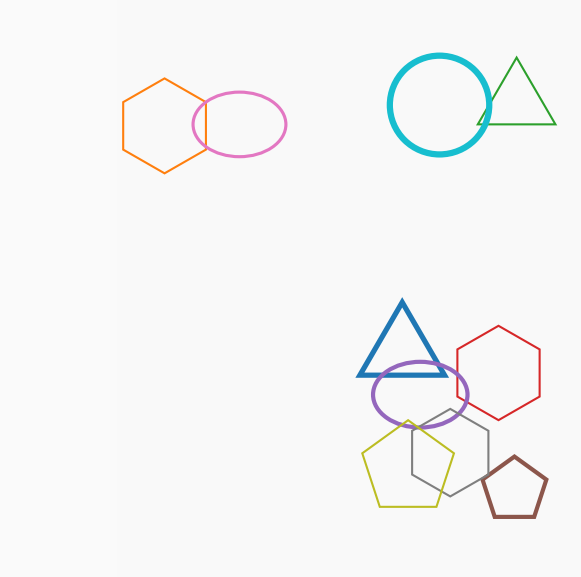[{"shape": "triangle", "thickness": 2.5, "radius": 0.42, "center": [0.692, 0.392]}, {"shape": "hexagon", "thickness": 1, "radius": 0.41, "center": [0.283, 0.781]}, {"shape": "triangle", "thickness": 1, "radius": 0.39, "center": [0.889, 0.822]}, {"shape": "hexagon", "thickness": 1, "radius": 0.41, "center": [0.858, 0.353]}, {"shape": "oval", "thickness": 2, "radius": 0.41, "center": [0.723, 0.316]}, {"shape": "pentagon", "thickness": 2, "radius": 0.29, "center": [0.885, 0.151]}, {"shape": "oval", "thickness": 1.5, "radius": 0.4, "center": [0.412, 0.784]}, {"shape": "hexagon", "thickness": 1, "radius": 0.38, "center": [0.775, 0.215]}, {"shape": "pentagon", "thickness": 1, "radius": 0.41, "center": [0.702, 0.189]}, {"shape": "circle", "thickness": 3, "radius": 0.43, "center": [0.756, 0.817]}]